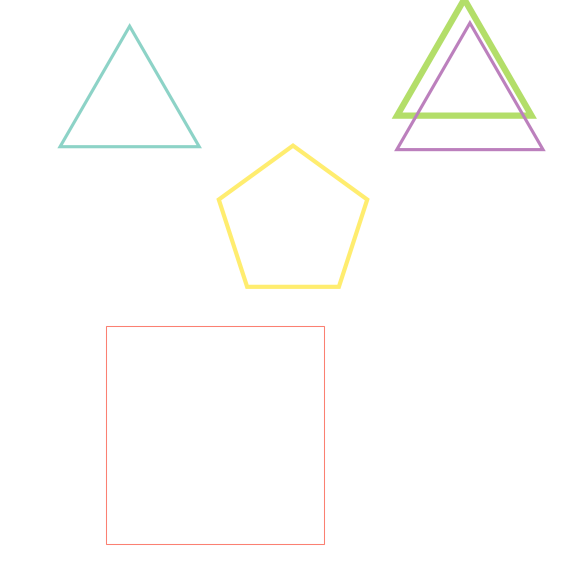[{"shape": "triangle", "thickness": 1.5, "radius": 0.7, "center": [0.225, 0.815]}, {"shape": "square", "thickness": 0.5, "radius": 0.94, "center": [0.372, 0.246]}, {"shape": "triangle", "thickness": 3, "radius": 0.67, "center": [0.804, 0.866]}, {"shape": "triangle", "thickness": 1.5, "radius": 0.73, "center": [0.814, 0.813]}, {"shape": "pentagon", "thickness": 2, "radius": 0.68, "center": [0.507, 0.612]}]